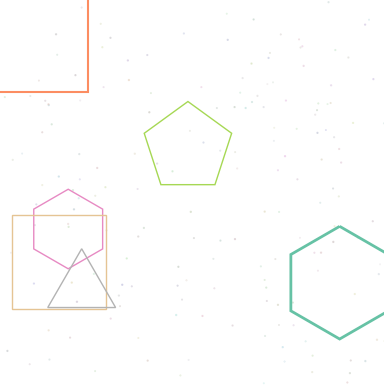[{"shape": "hexagon", "thickness": 2, "radius": 0.73, "center": [0.882, 0.266]}, {"shape": "square", "thickness": 1.5, "radius": 0.61, "center": [0.106, 0.882]}, {"shape": "hexagon", "thickness": 1, "radius": 0.52, "center": [0.177, 0.405]}, {"shape": "pentagon", "thickness": 1, "radius": 0.6, "center": [0.488, 0.617]}, {"shape": "square", "thickness": 1, "radius": 0.61, "center": [0.154, 0.319]}, {"shape": "triangle", "thickness": 1, "radius": 0.51, "center": [0.212, 0.252]}]